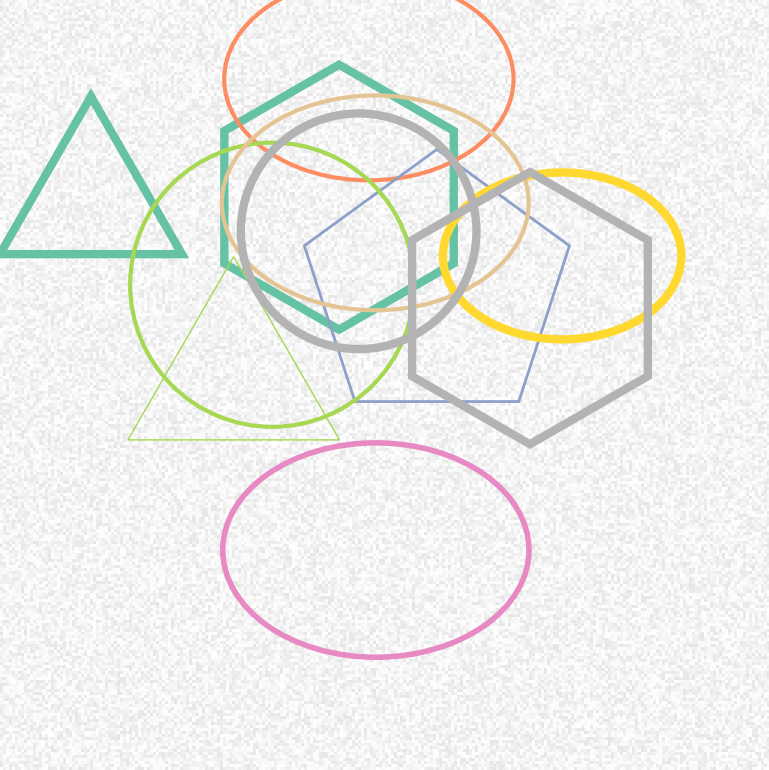[{"shape": "hexagon", "thickness": 3, "radius": 0.86, "center": [0.44, 0.744]}, {"shape": "triangle", "thickness": 3, "radius": 0.68, "center": [0.118, 0.738]}, {"shape": "oval", "thickness": 1.5, "radius": 0.94, "center": [0.479, 0.897]}, {"shape": "pentagon", "thickness": 1, "radius": 0.91, "center": [0.567, 0.625]}, {"shape": "oval", "thickness": 2, "radius": 0.99, "center": [0.488, 0.286]}, {"shape": "circle", "thickness": 1.5, "radius": 0.92, "center": [0.354, 0.63]}, {"shape": "triangle", "thickness": 0.5, "radius": 0.79, "center": [0.304, 0.508]}, {"shape": "oval", "thickness": 3, "radius": 0.77, "center": [0.73, 0.668]}, {"shape": "oval", "thickness": 1.5, "radius": 1.0, "center": [0.487, 0.737]}, {"shape": "circle", "thickness": 3, "radius": 0.77, "center": [0.466, 0.7]}, {"shape": "hexagon", "thickness": 3, "radius": 0.88, "center": [0.688, 0.6]}]